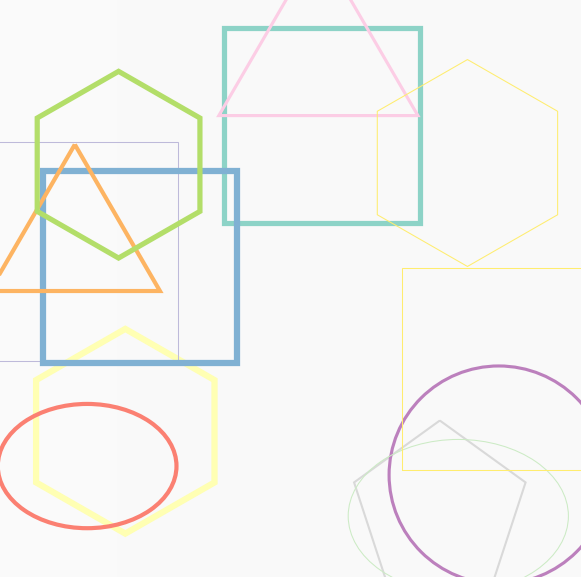[{"shape": "square", "thickness": 2.5, "radius": 0.85, "center": [0.554, 0.781]}, {"shape": "hexagon", "thickness": 3, "radius": 0.89, "center": [0.216, 0.252]}, {"shape": "square", "thickness": 0.5, "radius": 0.95, "center": [0.116, 0.563]}, {"shape": "oval", "thickness": 2, "radius": 0.77, "center": [0.15, 0.192]}, {"shape": "square", "thickness": 3, "radius": 0.83, "center": [0.241, 0.536]}, {"shape": "triangle", "thickness": 2, "radius": 0.85, "center": [0.129, 0.58]}, {"shape": "hexagon", "thickness": 2.5, "radius": 0.81, "center": [0.204, 0.714]}, {"shape": "triangle", "thickness": 1.5, "radius": 0.99, "center": [0.548, 0.898]}, {"shape": "pentagon", "thickness": 1, "radius": 0.78, "center": [0.757, 0.116]}, {"shape": "circle", "thickness": 1.5, "radius": 0.94, "center": [0.858, 0.177]}, {"shape": "oval", "thickness": 0.5, "radius": 0.95, "center": [0.788, 0.106]}, {"shape": "square", "thickness": 0.5, "radius": 0.87, "center": [0.866, 0.36]}, {"shape": "hexagon", "thickness": 0.5, "radius": 0.9, "center": [0.804, 0.717]}]